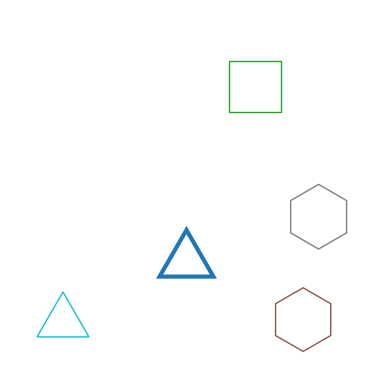[{"shape": "triangle", "thickness": 3, "radius": 0.4, "center": [0.484, 0.322]}, {"shape": "square", "thickness": 1, "radius": 0.33, "center": [0.662, 0.775]}, {"shape": "hexagon", "thickness": 1, "radius": 0.41, "center": [0.787, 0.17]}, {"shape": "hexagon", "thickness": 1, "radius": 0.42, "center": [0.828, 0.437]}, {"shape": "triangle", "thickness": 1, "radius": 0.39, "center": [0.164, 0.164]}]